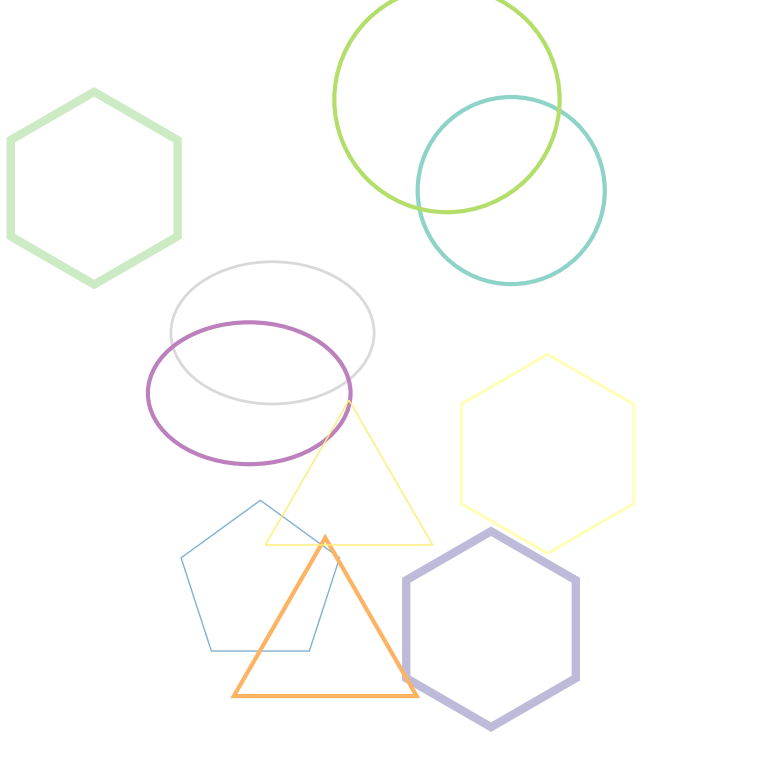[{"shape": "circle", "thickness": 1.5, "radius": 0.61, "center": [0.664, 0.752]}, {"shape": "hexagon", "thickness": 1, "radius": 0.65, "center": [0.711, 0.411]}, {"shape": "hexagon", "thickness": 3, "radius": 0.64, "center": [0.638, 0.183]}, {"shape": "pentagon", "thickness": 0.5, "radius": 0.54, "center": [0.338, 0.242]}, {"shape": "triangle", "thickness": 1.5, "radius": 0.69, "center": [0.422, 0.165]}, {"shape": "circle", "thickness": 1.5, "radius": 0.73, "center": [0.58, 0.871]}, {"shape": "oval", "thickness": 1, "radius": 0.66, "center": [0.354, 0.568]}, {"shape": "oval", "thickness": 1.5, "radius": 0.66, "center": [0.324, 0.489]}, {"shape": "hexagon", "thickness": 3, "radius": 0.63, "center": [0.122, 0.756]}, {"shape": "triangle", "thickness": 0.5, "radius": 0.63, "center": [0.453, 0.355]}]